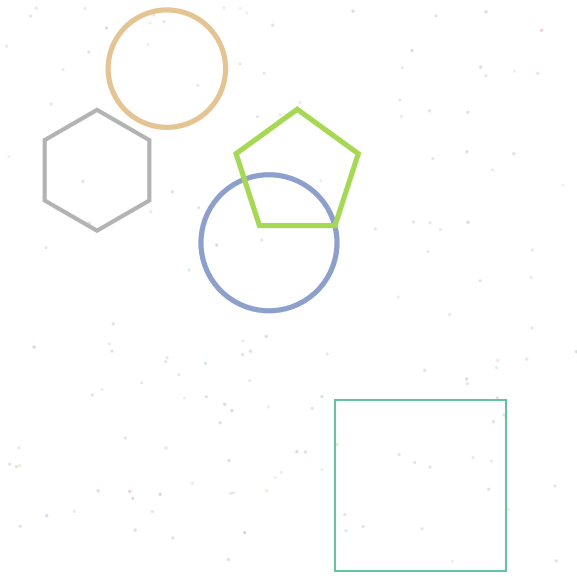[{"shape": "square", "thickness": 1, "radius": 0.74, "center": [0.729, 0.159]}, {"shape": "circle", "thickness": 2.5, "radius": 0.59, "center": [0.466, 0.579]}, {"shape": "pentagon", "thickness": 2.5, "radius": 0.56, "center": [0.515, 0.699]}, {"shape": "circle", "thickness": 2.5, "radius": 0.51, "center": [0.289, 0.88]}, {"shape": "hexagon", "thickness": 2, "radius": 0.52, "center": [0.168, 0.704]}]